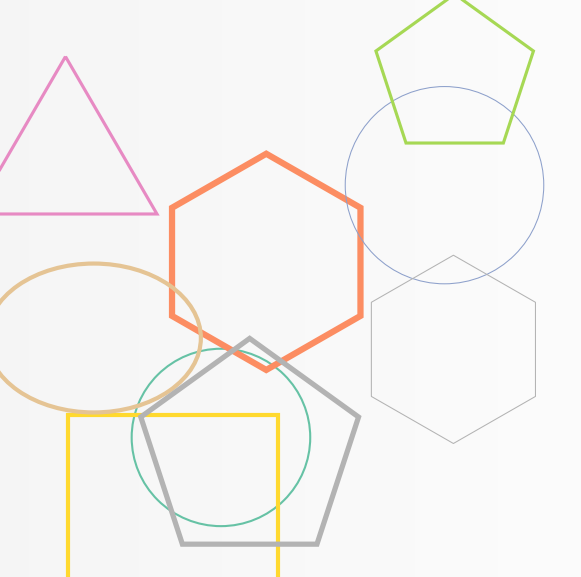[{"shape": "circle", "thickness": 1, "radius": 0.77, "center": [0.38, 0.242]}, {"shape": "hexagon", "thickness": 3, "radius": 0.94, "center": [0.458, 0.546]}, {"shape": "circle", "thickness": 0.5, "radius": 0.85, "center": [0.765, 0.678]}, {"shape": "triangle", "thickness": 1.5, "radius": 0.91, "center": [0.113, 0.719]}, {"shape": "pentagon", "thickness": 1.5, "radius": 0.71, "center": [0.782, 0.867]}, {"shape": "square", "thickness": 2, "radius": 0.9, "center": [0.298, 0.1]}, {"shape": "oval", "thickness": 2, "radius": 0.92, "center": [0.161, 0.414]}, {"shape": "pentagon", "thickness": 2.5, "radius": 0.98, "center": [0.43, 0.216]}, {"shape": "hexagon", "thickness": 0.5, "radius": 0.82, "center": [0.78, 0.394]}]